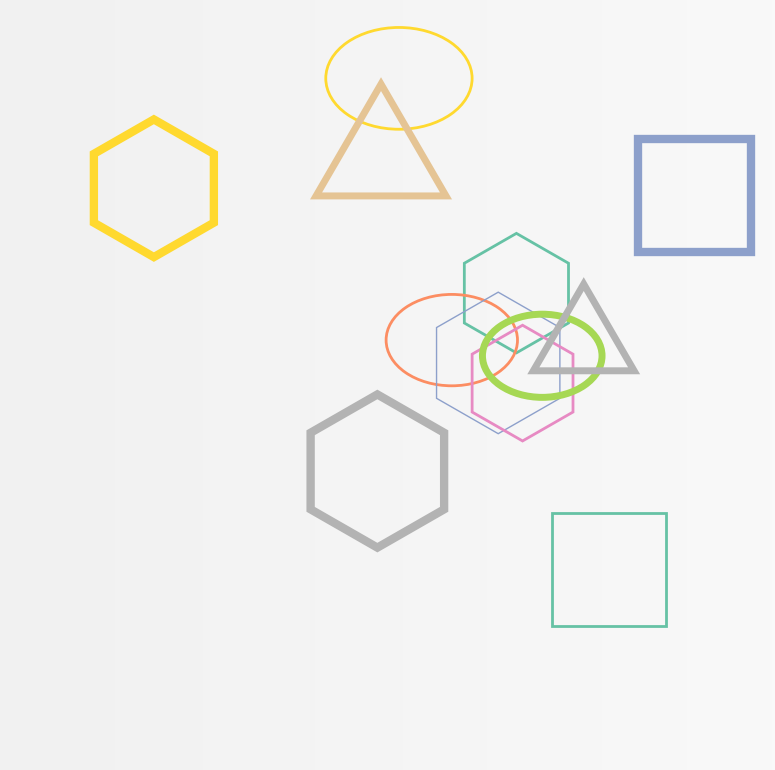[{"shape": "square", "thickness": 1, "radius": 0.37, "center": [0.786, 0.26]}, {"shape": "hexagon", "thickness": 1, "radius": 0.39, "center": [0.666, 0.619]}, {"shape": "oval", "thickness": 1, "radius": 0.42, "center": [0.583, 0.558]}, {"shape": "square", "thickness": 3, "radius": 0.36, "center": [0.896, 0.746]}, {"shape": "hexagon", "thickness": 0.5, "radius": 0.46, "center": [0.643, 0.529]}, {"shape": "hexagon", "thickness": 1, "radius": 0.38, "center": [0.674, 0.502]}, {"shape": "oval", "thickness": 2.5, "radius": 0.39, "center": [0.7, 0.538]}, {"shape": "oval", "thickness": 1, "radius": 0.47, "center": [0.515, 0.898]}, {"shape": "hexagon", "thickness": 3, "radius": 0.45, "center": [0.199, 0.755]}, {"shape": "triangle", "thickness": 2.5, "radius": 0.48, "center": [0.492, 0.794]}, {"shape": "triangle", "thickness": 2.5, "radius": 0.38, "center": [0.753, 0.556]}, {"shape": "hexagon", "thickness": 3, "radius": 0.5, "center": [0.487, 0.388]}]